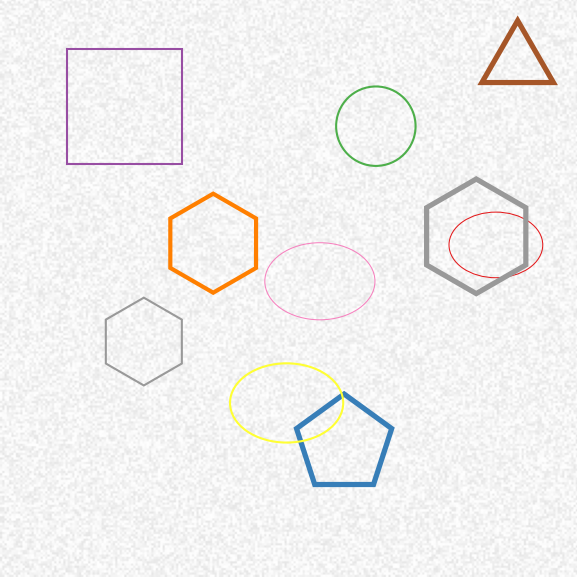[{"shape": "oval", "thickness": 0.5, "radius": 0.41, "center": [0.859, 0.575]}, {"shape": "pentagon", "thickness": 2.5, "radius": 0.43, "center": [0.596, 0.23]}, {"shape": "circle", "thickness": 1, "radius": 0.34, "center": [0.651, 0.781]}, {"shape": "square", "thickness": 1, "radius": 0.5, "center": [0.215, 0.814]}, {"shape": "hexagon", "thickness": 2, "radius": 0.43, "center": [0.369, 0.578]}, {"shape": "oval", "thickness": 1, "radius": 0.49, "center": [0.496, 0.301]}, {"shape": "triangle", "thickness": 2.5, "radius": 0.36, "center": [0.896, 0.892]}, {"shape": "oval", "thickness": 0.5, "radius": 0.48, "center": [0.554, 0.512]}, {"shape": "hexagon", "thickness": 2.5, "radius": 0.5, "center": [0.825, 0.59]}, {"shape": "hexagon", "thickness": 1, "radius": 0.38, "center": [0.249, 0.408]}]